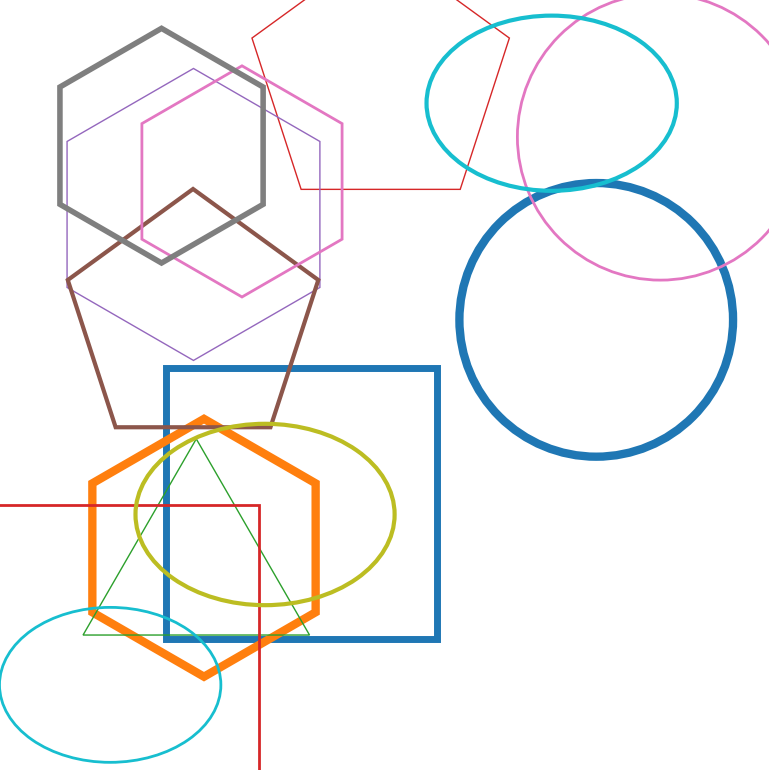[{"shape": "square", "thickness": 2.5, "radius": 0.88, "center": [0.392, 0.346]}, {"shape": "circle", "thickness": 3, "radius": 0.89, "center": [0.774, 0.585]}, {"shape": "hexagon", "thickness": 3, "radius": 0.84, "center": [0.265, 0.289]}, {"shape": "triangle", "thickness": 0.5, "radius": 0.85, "center": [0.255, 0.26]}, {"shape": "square", "thickness": 1, "radius": 0.99, "center": [0.138, 0.146]}, {"shape": "pentagon", "thickness": 0.5, "radius": 0.88, "center": [0.494, 0.896]}, {"shape": "hexagon", "thickness": 0.5, "radius": 0.95, "center": [0.251, 0.721]}, {"shape": "pentagon", "thickness": 1.5, "radius": 0.86, "center": [0.251, 0.584]}, {"shape": "circle", "thickness": 1, "radius": 0.93, "center": [0.858, 0.822]}, {"shape": "hexagon", "thickness": 1, "radius": 0.75, "center": [0.314, 0.764]}, {"shape": "hexagon", "thickness": 2, "radius": 0.76, "center": [0.21, 0.811]}, {"shape": "oval", "thickness": 1.5, "radius": 0.84, "center": [0.344, 0.332]}, {"shape": "oval", "thickness": 1.5, "radius": 0.81, "center": [0.716, 0.866]}, {"shape": "oval", "thickness": 1, "radius": 0.72, "center": [0.143, 0.111]}]